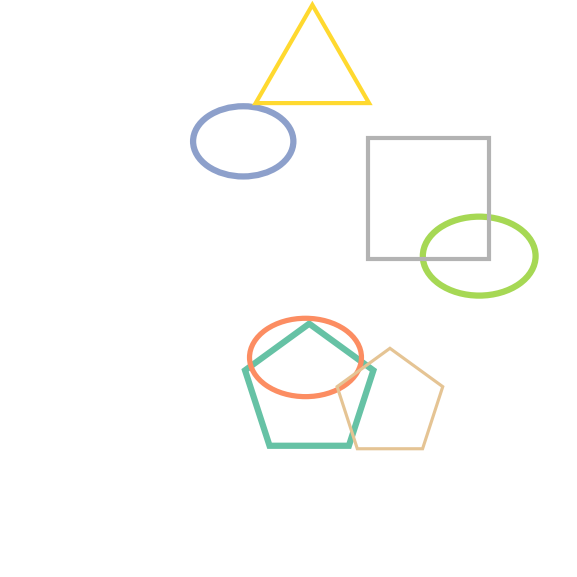[{"shape": "pentagon", "thickness": 3, "radius": 0.58, "center": [0.535, 0.322]}, {"shape": "oval", "thickness": 2.5, "radius": 0.48, "center": [0.529, 0.38]}, {"shape": "oval", "thickness": 3, "radius": 0.43, "center": [0.421, 0.754]}, {"shape": "oval", "thickness": 3, "radius": 0.49, "center": [0.83, 0.556]}, {"shape": "triangle", "thickness": 2, "radius": 0.57, "center": [0.541, 0.877]}, {"shape": "pentagon", "thickness": 1.5, "radius": 0.48, "center": [0.675, 0.3]}, {"shape": "square", "thickness": 2, "radius": 0.52, "center": [0.742, 0.656]}]